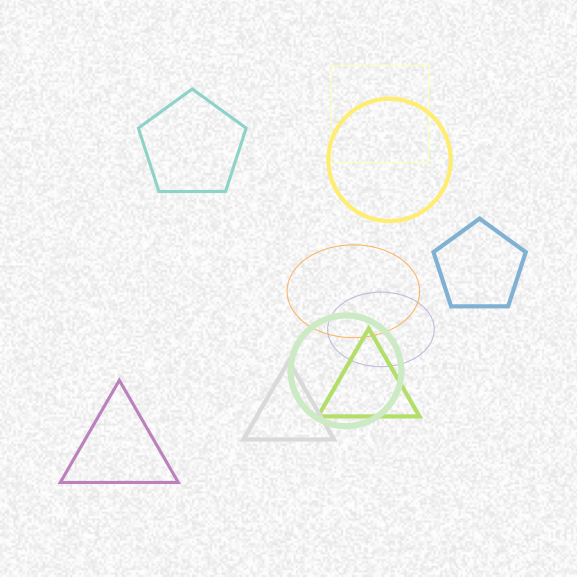[{"shape": "pentagon", "thickness": 1.5, "radius": 0.49, "center": [0.333, 0.747]}, {"shape": "square", "thickness": 0.5, "radius": 0.42, "center": [0.656, 0.803]}, {"shape": "oval", "thickness": 0.5, "radius": 0.46, "center": [0.66, 0.429]}, {"shape": "pentagon", "thickness": 2, "radius": 0.42, "center": [0.831, 0.537]}, {"shape": "oval", "thickness": 0.5, "radius": 0.57, "center": [0.612, 0.495]}, {"shape": "triangle", "thickness": 2, "radius": 0.51, "center": [0.639, 0.329]}, {"shape": "triangle", "thickness": 2, "radius": 0.45, "center": [0.5, 0.283]}, {"shape": "triangle", "thickness": 1.5, "radius": 0.59, "center": [0.207, 0.223]}, {"shape": "circle", "thickness": 3, "radius": 0.48, "center": [0.599, 0.357]}, {"shape": "circle", "thickness": 2, "radius": 0.53, "center": [0.674, 0.722]}]